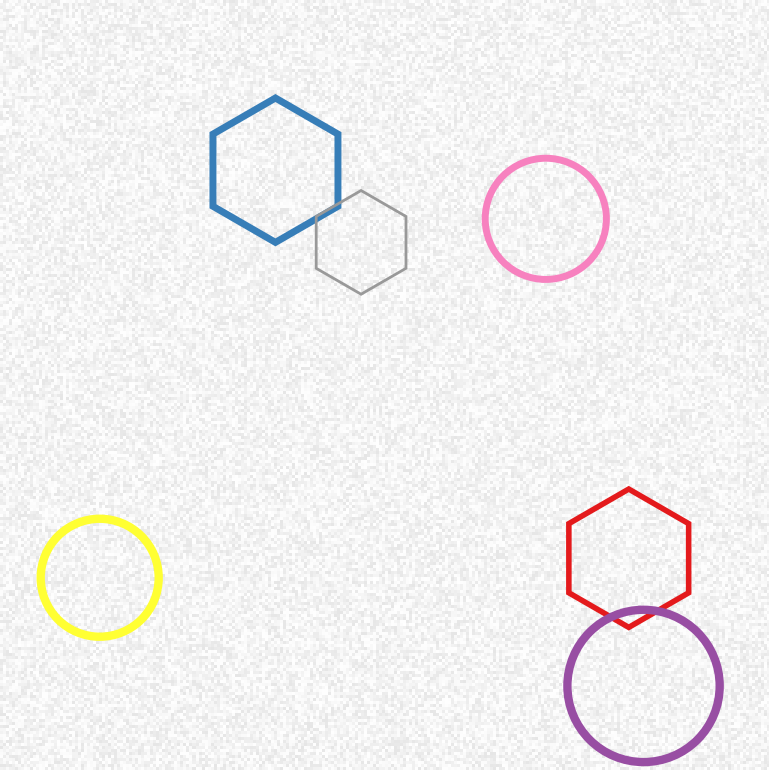[{"shape": "hexagon", "thickness": 2, "radius": 0.45, "center": [0.817, 0.275]}, {"shape": "hexagon", "thickness": 2.5, "radius": 0.47, "center": [0.358, 0.779]}, {"shape": "circle", "thickness": 3, "radius": 0.49, "center": [0.836, 0.109]}, {"shape": "circle", "thickness": 3, "radius": 0.38, "center": [0.129, 0.25]}, {"shape": "circle", "thickness": 2.5, "radius": 0.39, "center": [0.709, 0.716]}, {"shape": "hexagon", "thickness": 1, "radius": 0.34, "center": [0.469, 0.685]}]